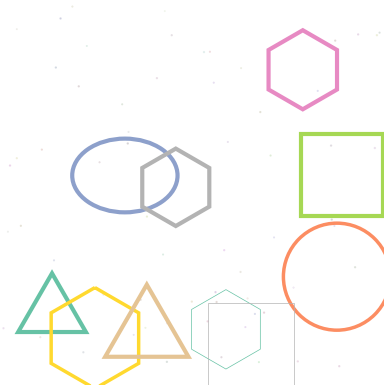[{"shape": "triangle", "thickness": 3, "radius": 0.51, "center": [0.135, 0.188]}, {"shape": "hexagon", "thickness": 0.5, "radius": 0.52, "center": [0.587, 0.145]}, {"shape": "circle", "thickness": 2.5, "radius": 0.69, "center": [0.875, 0.281]}, {"shape": "oval", "thickness": 3, "radius": 0.68, "center": [0.324, 0.544]}, {"shape": "hexagon", "thickness": 3, "radius": 0.51, "center": [0.786, 0.819]}, {"shape": "square", "thickness": 3, "radius": 0.53, "center": [0.888, 0.546]}, {"shape": "hexagon", "thickness": 2.5, "radius": 0.66, "center": [0.247, 0.122]}, {"shape": "triangle", "thickness": 3, "radius": 0.62, "center": [0.381, 0.136]}, {"shape": "hexagon", "thickness": 3, "radius": 0.5, "center": [0.457, 0.513]}, {"shape": "square", "thickness": 0.5, "radius": 0.56, "center": [0.652, 0.101]}]